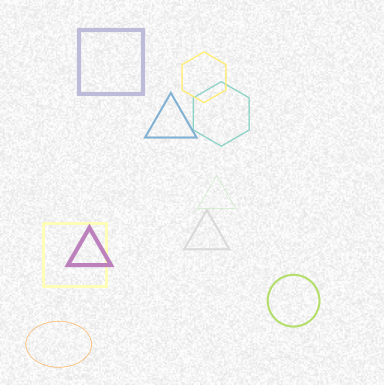[{"shape": "hexagon", "thickness": 1, "radius": 0.42, "center": [0.575, 0.704]}, {"shape": "square", "thickness": 2, "radius": 0.41, "center": [0.192, 0.34]}, {"shape": "square", "thickness": 3, "radius": 0.42, "center": [0.289, 0.839]}, {"shape": "triangle", "thickness": 1.5, "radius": 0.39, "center": [0.444, 0.681]}, {"shape": "oval", "thickness": 0.5, "radius": 0.43, "center": [0.152, 0.106]}, {"shape": "circle", "thickness": 1.5, "radius": 0.34, "center": [0.763, 0.219]}, {"shape": "triangle", "thickness": 1.5, "radius": 0.34, "center": [0.537, 0.386]}, {"shape": "triangle", "thickness": 3, "radius": 0.32, "center": [0.232, 0.344]}, {"shape": "triangle", "thickness": 0.5, "radius": 0.29, "center": [0.563, 0.487]}, {"shape": "hexagon", "thickness": 1, "radius": 0.33, "center": [0.53, 0.799]}]